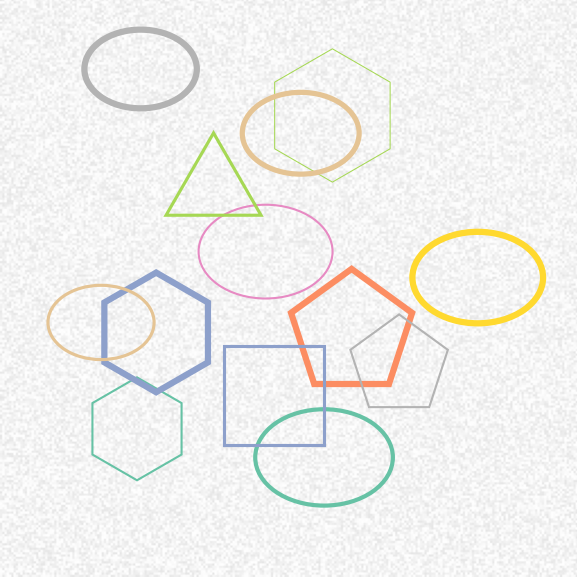[{"shape": "oval", "thickness": 2, "radius": 0.6, "center": [0.561, 0.207]}, {"shape": "hexagon", "thickness": 1, "radius": 0.45, "center": [0.237, 0.257]}, {"shape": "pentagon", "thickness": 3, "radius": 0.55, "center": [0.609, 0.423]}, {"shape": "hexagon", "thickness": 3, "radius": 0.52, "center": [0.27, 0.424]}, {"shape": "square", "thickness": 1.5, "radius": 0.43, "center": [0.475, 0.314]}, {"shape": "oval", "thickness": 1, "radius": 0.58, "center": [0.46, 0.563]}, {"shape": "hexagon", "thickness": 0.5, "radius": 0.58, "center": [0.576, 0.799]}, {"shape": "triangle", "thickness": 1.5, "radius": 0.47, "center": [0.37, 0.674]}, {"shape": "oval", "thickness": 3, "radius": 0.57, "center": [0.827, 0.518]}, {"shape": "oval", "thickness": 1.5, "radius": 0.46, "center": [0.175, 0.441]}, {"shape": "oval", "thickness": 2.5, "radius": 0.51, "center": [0.521, 0.768]}, {"shape": "oval", "thickness": 3, "radius": 0.49, "center": [0.243, 0.88]}, {"shape": "pentagon", "thickness": 1, "radius": 0.44, "center": [0.691, 0.366]}]